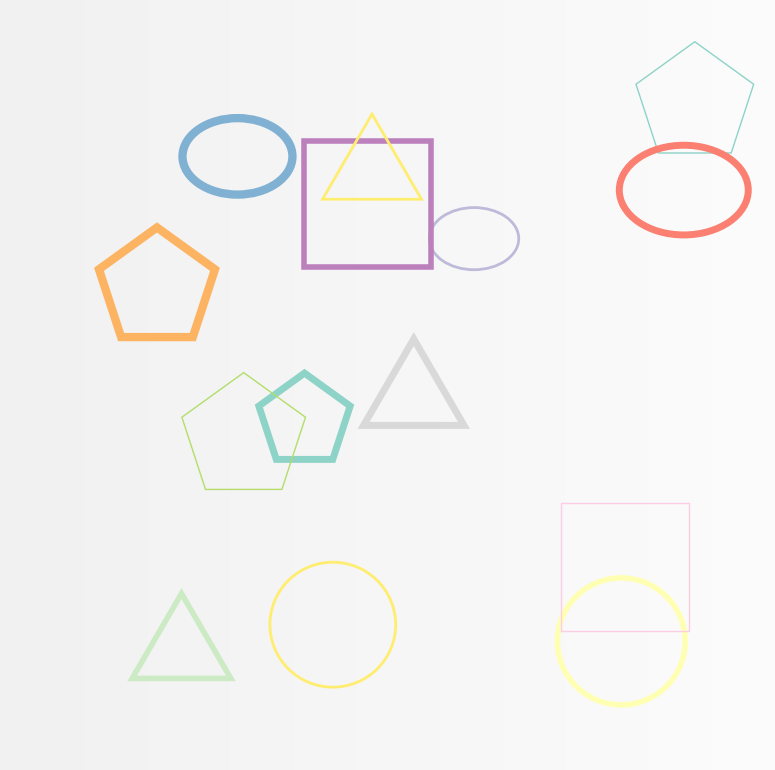[{"shape": "pentagon", "thickness": 2.5, "radius": 0.31, "center": [0.393, 0.454]}, {"shape": "pentagon", "thickness": 0.5, "radius": 0.4, "center": [0.897, 0.866]}, {"shape": "circle", "thickness": 2, "radius": 0.41, "center": [0.802, 0.167]}, {"shape": "oval", "thickness": 1, "radius": 0.29, "center": [0.612, 0.69]}, {"shape": "oval", "thickness": 2.5, "radius": 0.42, "center": [0.882, 0.753]}, {"shape": "oval", "thickness": 3, "radius": 0.35, "center": [0.306, 0.797]}, {"shape": "pentagon", "thickness": 3, "radius": 0.39, "center": [0.203, 0.626]}, {"shape": "pentagon", "thickness": 0.5, "radius": 0.42, "center": [0.314, 0.432]}, {"shape": "square", "thickness": 0.5, "radius": 0.42, "center": [0.806, 0.263]}, {"shape": "triangle", "thickness": 2.5, "radius": 0.37, "center": [0.534, 0.485]}, {"shape": "square", "thickness": 2, "radius": 0.41, "center": [0.474, 0.735]}, {"shape": "triangle", "thickness": 2, "radius": 0.37, "center": [0.234, 0.156]}, {"shape": "triangle", "thickness": 1, "radius": 0.37, "center": [0.48, 0.778]}, {"shape": "circle", "thickness": 1, "radius": 0.41, "center": [0.429, 0.189]}]